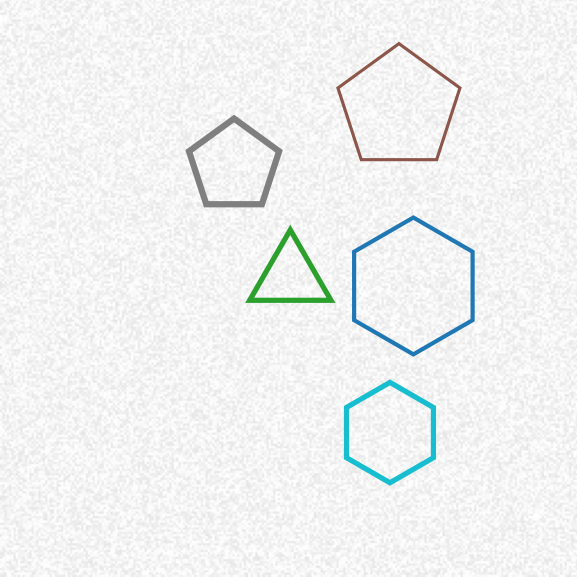[{"shape": "hexagon", "thickness": 2, "radius": 0.59, "center": [0.716, 0.504]}, {"shape": "triangle", "thickness": 2.5, "radius": 0.41, "center": [0.503, 0.52]}, {"shape": "pentagon", "thickness": 1.5, "radius": 0.56, "center": [0.691, 0.812]}, {"shape": "pentagon", "thickness": 3, "radius": 0.41, "center": [0.405, 0.712]}, {"shape": "hexagon", "thickness": 2.5, "radius": 0.43, "center": [0.675, 0.25]}]